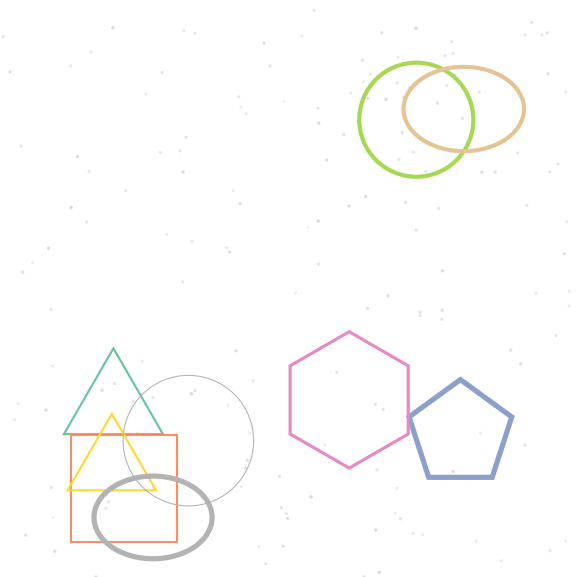[{"shape": "triangle", "thickness": 1, "radius": 0.5, "center": [0.196, 0.297]}, {"shape": "square", "thickness": 1, "radius": 0.46, "center": [0.215, 0.153]}, {"shape": "pentagon", "thickness": 2.5, "radius": 0.47, "center": [0.797, 0.248]}, {"shape": "hexagon", "thickness": 1.5, "radius": 0.59, "center": [0.605, 0.307]}, {"shape": "circle", "thickness": 2, "radius": 0.49, "center": [0.721, 0.792]}, {"shape": "triangle", "thickness": 1, "radius": 0.44, "center": [0.194, 0.194]}, {"shape": "oval", "thickness": 2, "radius": 0.52, "center": [0.803, 0.81]}, {"shape": "circle", "thickness": 0.5, "radius": 0.57, "center": [0.326, 0.236]}, {"shape": "oval", "thickness": 2.5, "radius": 0.51, "center": [0.265, 0.103]}]